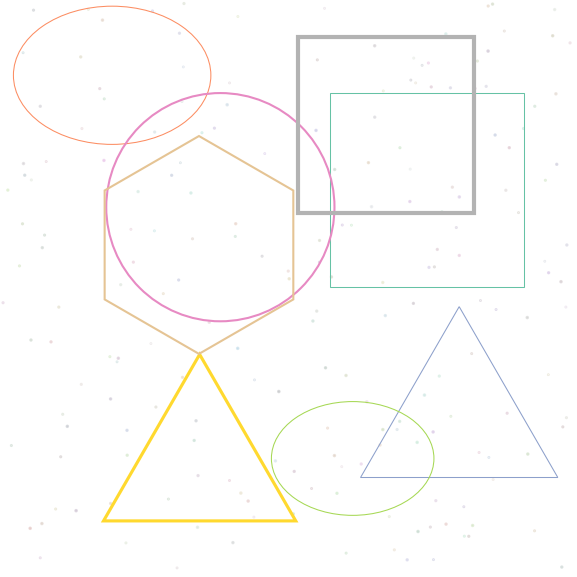[{"shape": "square", "thickness": 0.5, "radius": 0.84, "center": [0.739, 0.67]}, {"shape": "oval", "thickness": 0.5, "radius": 0.85, "center": [0.194, 0.869]}, {"shape": "triangle", "thickness": 0.5, "radius": 0.99, "center": [0.795, 0.271]}, {"shape": "circle", "thickness": 1, "radius": 0.99, "center": [0.382, 0.64]}, {"shape": "oval", "thickness": 0.5, "radius": 0.7, "center": [0.611, 0.205]}, {"shape": "triangle", "thickness": 1.5, "radius": 0.96, "center": [0.346, 0.193]}, {"shape": "hexagon", "thickness": 1, "radius": 0.94, "center": [0.345, 0.575]}, {"shape": "square", "thickness": 2, "radius": 0.76, "center": [0.668, 0.782]}]